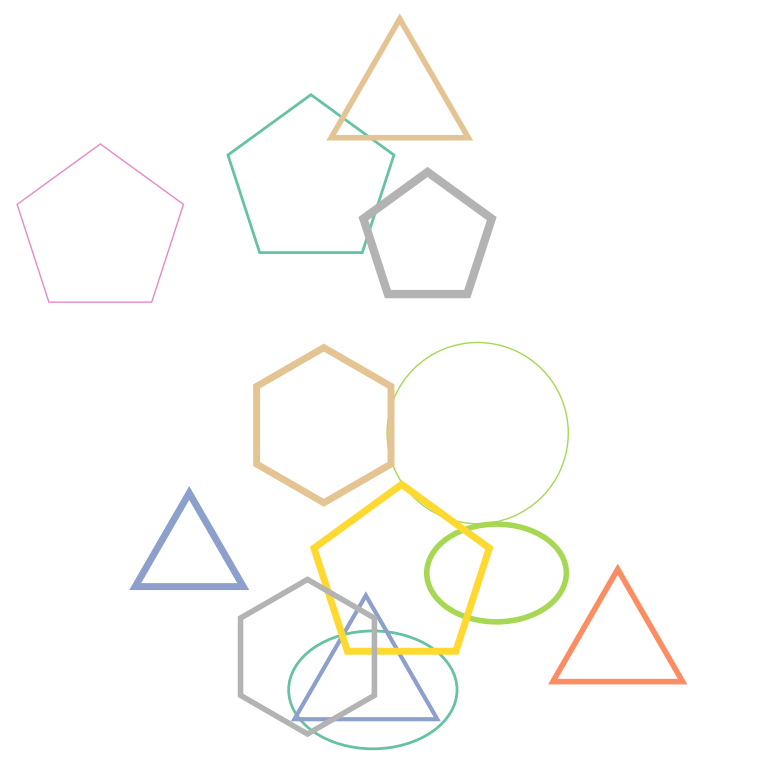[{"shape": "oval", "thickness": 1, "radius": 0.55, "center": [0.484, 0.104]}, {"shape": "pentagon", "thickness": 1, "radius": 0.57, "center": [0.404, 0.764]}, {"shape": "triangle", "thickness": 2, "radius": 0.49, "center": [0.802, 0.163]}, {"shape": "triangle", "thickness": 2.5, "radius": 0.41, "center": [0.246, 0.279]}, {"shape": "triangle", "thickness": 1.5, "radius": 0.54, "center": [0.475, 0.12]}, {"shape": "pentagon", "thickness": 0.5, "radius": 0.57, "center": [0.13, 0.699]}, {"shape": "circle", "thickness": 0.5, "radius": 0.59, "center": [0.62, 0.438]}, {"shape": "oval", "thickness": 2, "radius": 0.45, "center": [0.645, 0.256]}, {"shape": "pentagon", "thickness": 2.5, "radius": 0.6, "center": [0.522, 0.251]}, {"shape": "triangle", "thickness": 2, "radius": 0.51, "center": [0.519, 0.873]}, {"shape": "hexagon", "thickness": 2.5, "radius": 0.5, "center": [0.421, 0.448]}, {"shape": "pentagon", "thickness": 3, "radius": 0.44, "center": [0.555, 0.689]}, {"shape": "hexagon", "thickness": 2, "radius": 0.5, "center": [0.399, 0.147]}]